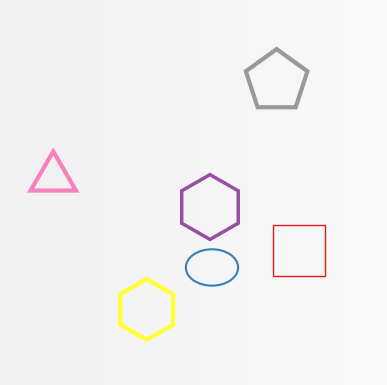[{"shape": "square", "thickness": 1, "radius": 0.33, "center": [0.772, 0.349]}, {"shape": "oval", "thickness": 1.5, "radius": 0.34, "center": [0.547, 0.305]}, {"shape": "hexagon", "thickness": 2.5, "radius": 0.42, "center": [0.542, 0.462]}, {"shape": "hexagon", "thickness": 3, "radius": 0.39, "center": [0.378, 0.196]}, {"shape": "triangle", "thickness": 3, "radius": 0.34, "center": [0.137, 0.539]}, {"shape": "pentagon", "thickness": 3, "radius": 0.42, "center": [0.714, 0.789]}]